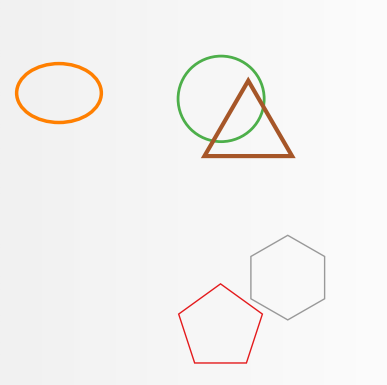[{"shape": "pentagon", "thickness": 1, "radius": 0.57, "center": [0.569, 0.149]}, {"shape": "circle", "thickness": 2, "radius": 0.56, "center": [0.571, 0.743]}, {"shape": "oval", "thickness": 2.5, "radius": 0.55, "center": [0.152, 0.758]}, {"shape": "triangle", "thickness": 3, "radius": 0.65, "center": [0.641, 0.66]}, {"shape": "hexagon", "thickness": 1, "radius": 0.55, "center": [0.743, 0.279]}]